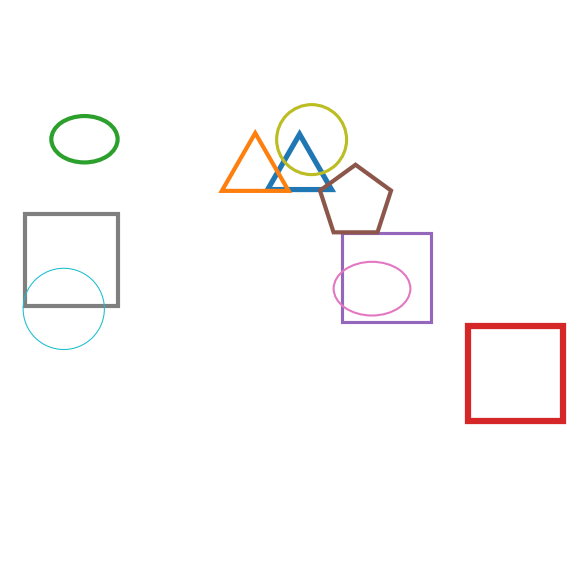[{"shape": "triangle", "thickness": 2.5, "radius": 0.32, "center": [0.519, 0.703]}, {"shape": "triangle", "thickness": 2, "radius": 0.33, "center": [0.442, 0.702]}, {"shape": "oval", "thickness": 2, "radius": 0.29, "center": [0.146, 0.758]}, {"shape": "square", "thickness": 3, "radius": 0.41, "center": [0.893, 0.352]}, {"shape": "square", "thickness": 1.5, "radius": 0.39, "center": [0.67, 0.519]}, {"shape": "pentagon", "thickness": 2, "radius": 0.32, "center": [0.616, 0.649]}, {"shape": "oval", "thickness": 1, "radius": 0.33, "center": [0.644, 0.499]}, {"shape": "square", "thickness": 2, "radius": 0.4, "center": [0.124, 0.549]}, {"shape": "circle", "thickness": 1.5, "radius": 0.3, "center": [0.54, 0.757]}, {"shape": "circle", "thickness": 0.5, "radius": 0.35, "center": [0.11, 0.464]}]